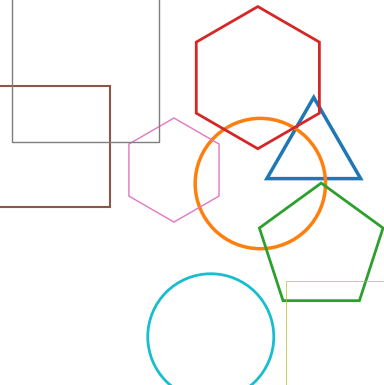[{"shape": "triangle", "thickness": 2.5, "radius": 0.7, "center": [0.815, 0.606]}, {"shape": "circle", "thickness": 2.5, "radius": 0.85, "center": [0.676, 0.523]}, {"shape": "pentagon", "thickness": 2, "radius": 0.84, "center": [0.834, 0.356]}, {"shape": "hexagon", "thickness": 2, "radius": 0.92, "center": [0.67, 0.798]}, {"shape": "square", "thickness": 1.5, "radius": 0.78, "center": [0.129, 0.618]}, {"shape": "hexagon", "thickness": 1, "radius": 0.68, "center": [0.452, 0.558]}, {"shape": "square", "thickness": 1, "radius": 0.95, "center": [0.222, 0.821]}, {"shape": "square", "thickness": 0.5, "radius": 0.73, "center": [0.889, 0.124]}, {"shape": "circle", "thickness": 2, "radius": 0.82, "center": [0.547, 0.125]}]